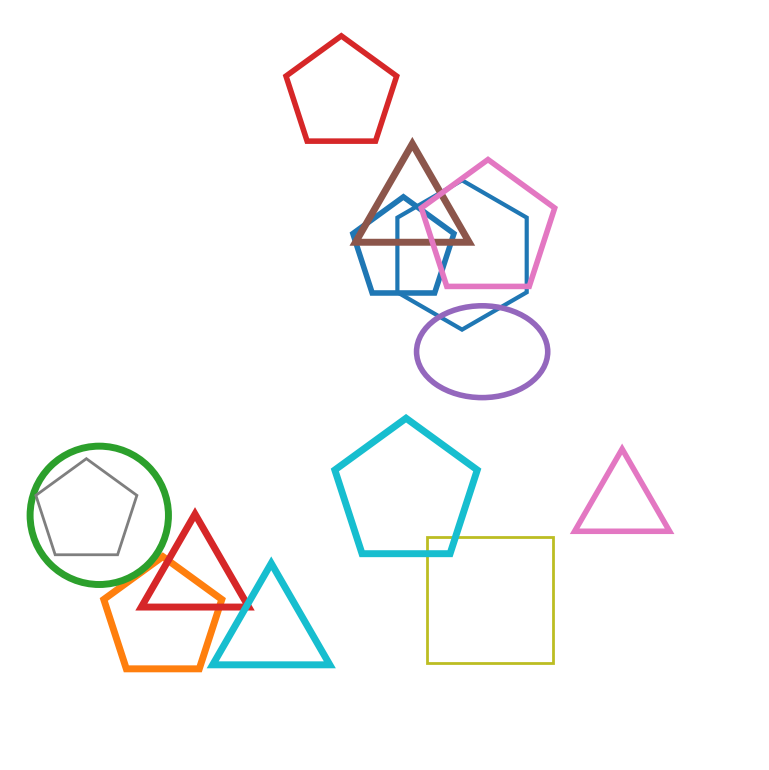[{"shape": "hexagon", "thickness": 1.5, "radius": 0.48, "center": [0.6, 0.669]}, {"shape": "pentagon", "thickness": 2, "radius": 0.35, "center": [0.524, 0.675]}, {"shape": "pentagon", "thickness": 2.5, "radius": 0.4, "center": [0.211, 0.197]}, {"shape": "circle", "thickness": 2.5, "radius": 0.45, "center": [0.129, 0.331]}, {"shape": "triangle", "thickness": 2.5, "radius": 0.4, "center": [0.253, 0.252]}, {"shape": "pentagon", "thickness": 2, "radius": 0.38, "center": [0.443, 0.878]}, {"shape": "oval", "thickness": 2, "radius": 0.43, "center": [0.626, 0.543]}, {"shape": "triangle", "thickness": 2.5, "radius": 0.43, "center": [0.536, 0.728]}, {"shape": "pentagon", "thickness": 2, "radius": 0.46, "center": [0.634, 0.702]}, {"shape": "triangle", "thickness": 2, "radius": 0.36, "center": [0.808, 0.346]}, {"shape": "pentagon", "thickness": 1, "radius": 0.34, "center": [0.112, 0.335]}, {"shape": "square", "thickness": 1, "radius": 0.41, "center": [0.637, 0.221]}, {"shape": "pentagon", "thickness": 2.5, "radius": 0.49, "center": [0.527, 0.36]}, {"shape": "triangle", "thickness": 2.5, "radius": 0.44, "center": [0.352, 0.181]}]